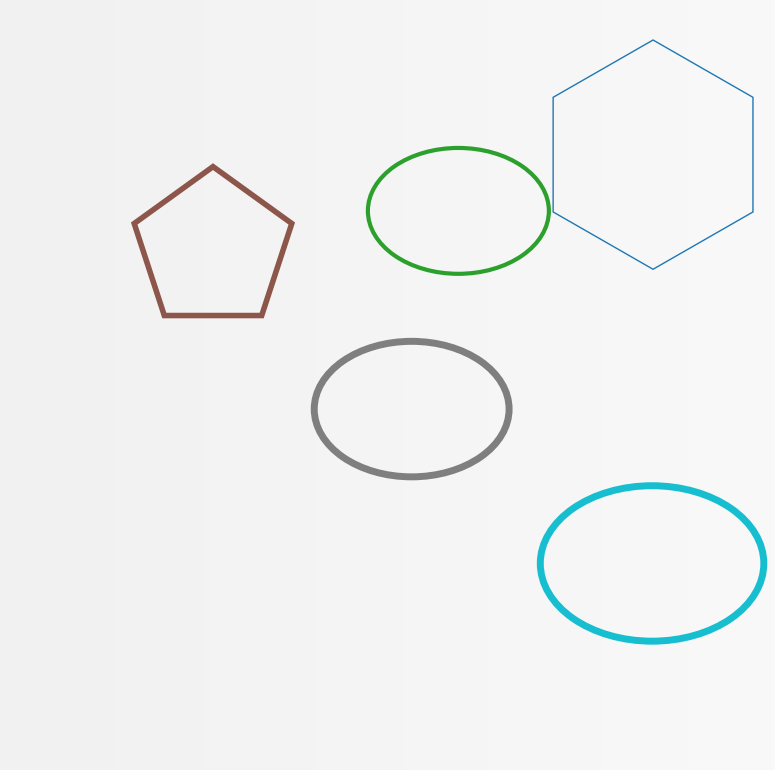[{"shape": "hexagon", "thickness": 0.5, "radius": 0.74, "center": [0.843, 0.799]}, {"shape": "oval", "thickness": 1.5, "radius": 0.58, "center": [0.591, 0.726]}, {"shape": "pentagon", "thickness": 2, "radius": 0.53, "center": [0.275, 0.677]}, {"shape": "oval", "thickness": 2.5, "radius": 0.63, "center": [0.531, 0.469]}, {"shape": "oval", "thickness": 2.5, "radius": 0.72, "center": [0.841, 0.268]}]